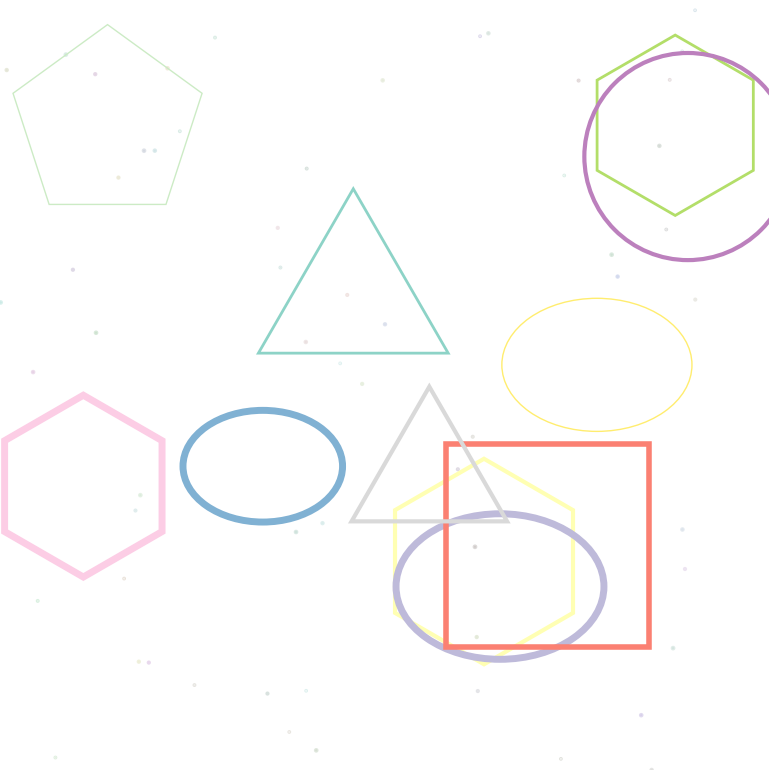[{"shape": "triangle", "thickness": 1, "radius": 0.71, "center": [0.459, 0.613]}, {"shape": "hexagon", "thickness": 1.5, "radius": 0.67, "center": [0.629, 0.271]}, {"shape": "oval", "thickness": 2.5, "radius": 0.68, "center": [0.649, 0.238]}, {"shape": "square", "thickness": 2, "radius": 0.66, "center": [0.711, 0.291]}, {"shape": "oval", "thickness": 2.5, "radius": 0.52, "center": [0.341, 0.395]}, {"shape": "hexagon", "thickness": 1, "radius": 0.59, "center": [0.877, 0.837]}, {"shape": "hexagon", "thickness": 2.5, "radius": 0.59, "center": [0.108, 0.369]}, {"shape": "triangle", "thickness": 1.5, "radius": 0.58, "center": [0.558, 0.381]}, {"shape": "circle", "thickness": 1.5, "radius": 0.67, "center": [0.893, 0.797]}, {"shape": "pentagon", "thickness": 0.5, "radius": 0.65, "center": [0.14, 0.839]}, {"shape": "oval", "thickness": 0.5, "radius": 0.62, "center": [0.775, 0.526]}]